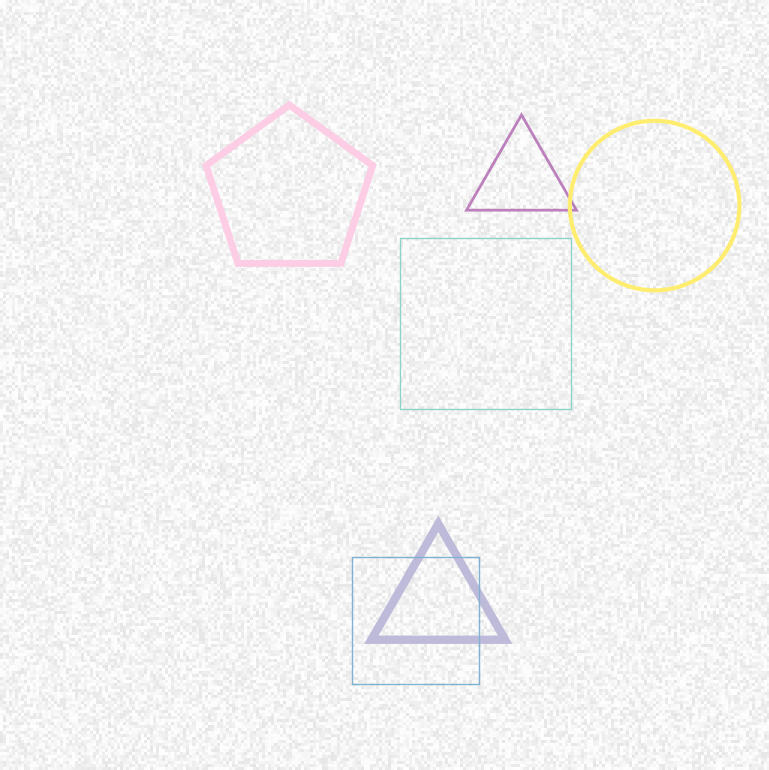[{"shape": "square", "thickness": 0.5, "radius": 0.56, "center": [0.63, 0.58]}, {"shape": "triangle", "thickness": 3, "radius": 0.5, "center": [0.569, 0.219]}, {"shape": "square", "thickness": 0.5, "radius": 0.41, "center": [0.539, 0.194]}, {"shape": "pentagon", "thickness": 2.5, "radius": 0.57, "center": [0.376, 0.75]}, {"shape": "triangle", "thickness": 1, "radius": 0.41, "center": [0.677, 0.768]}, {"shape": "circle", "thickness": 1.5, "radius": 0.55, "center": [0.85, 0.733]}]